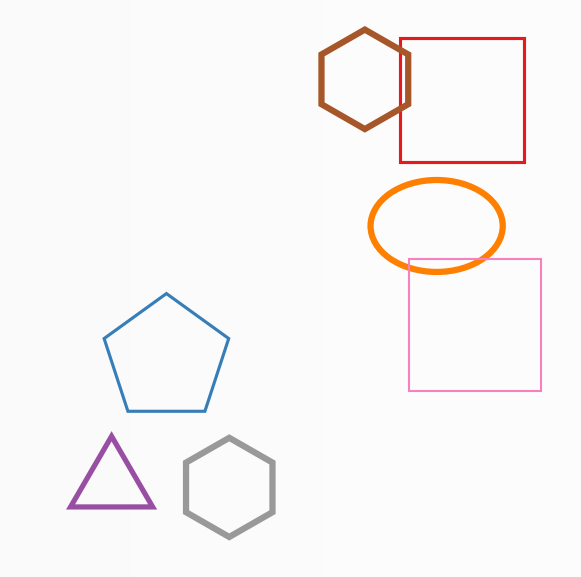[{"shape": "square", "thickness": 1.5, "radius": 0.54, "center": [0.795, 0.826]}, {"shape": "pentagon", "thickness": 1.5, "radius": 0.56, "center": [0.286, 0.378]}, {"shape": "triangle", "thickness": 2.5, "radius": 0.41, "center": [0.192, 0.162]}, {"shape": "oval", "thickness": 3, "radius": 0.57, "center": [0.751, 0.608]}, {"shape": "hexagon", "thickness": 3, "radius": 0.43, "center": [0.628, 0.862]}, {"shape": "square", "thickness": 1, "radius": 0.57, "center": [0.817, 0.437]}, {"shape": "hexagon", "thickness": 3, "radius": 0.43, "center": [0.394, 0.155]}]